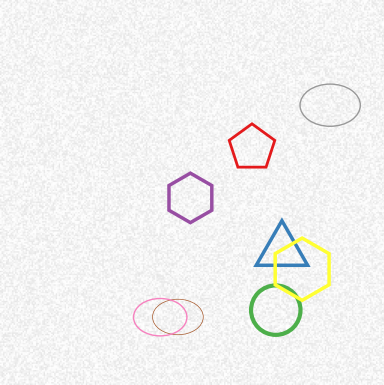[{"shape": "pentagon", "thickness": 2, "radius": 0.31, "center": [0.655, 0.616]}, {"shape": "triangle", "thickness": 2.5, "radius": 0.39, "center": [0.732, 0.35]}, {"shape": "circle", "thickness": 3, "radius": 0.32, "center": [0.716, 0.194]}, {"shape": "hexagon", "thickness": 2.5, "radius": 0.32, "center": [0.495, 0.486]}, {"shape": "hexagon", "thickness": 2.5, "radius": 0.4, "center": [0.785, 0.301]}, {"shape": "oval", "thickness": 0.5, "radius": 0.33, "center": [0.462, 0.177]}, {"shape": "oval", "thickness": 1, "radius": 0.35, "center": [0.416, 0.176]}, {"shape": "oval", "thickness": 1, "radius": 0.39, "center": [0.858, 0.727]}]